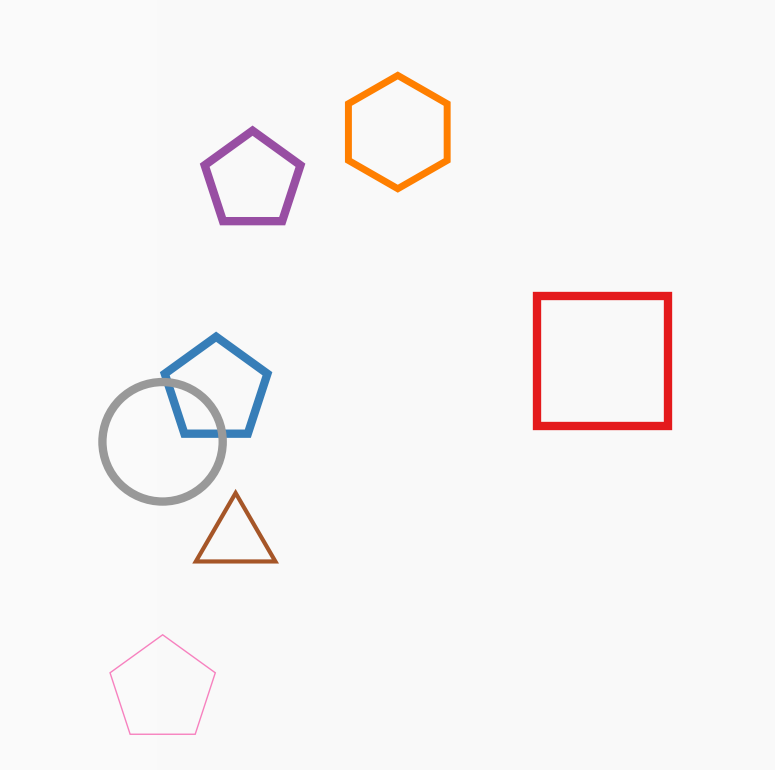[{"shape": "square", "thickness": 3, "radius": 0.42, "center": [0.778, 0.531]}, {"shape": "pentagon", "thickness": 3, "radius": 0.35, "center": [0.279, 0.493]}, {"shape": "pentagon", "thickness": 3, "radius": 0.32, "center": [0.326, 0.765]}, {"shape": "hexagon", "thickness": 2.5, "radius": 0.37, "center": [0.513, 0.828]}, {"shape": "triangle", "thickness": 1.5, "radius": 0.3, "center": [0.304, 0.3]}, {"shape": "pentagon", "thickness": 0.5, "radius": 0.36, "center": [0.21, 0.104]}, {"shape": "circle", "thickness": 3, "radius": 0.39, "center": [0.21, 0.426]}]